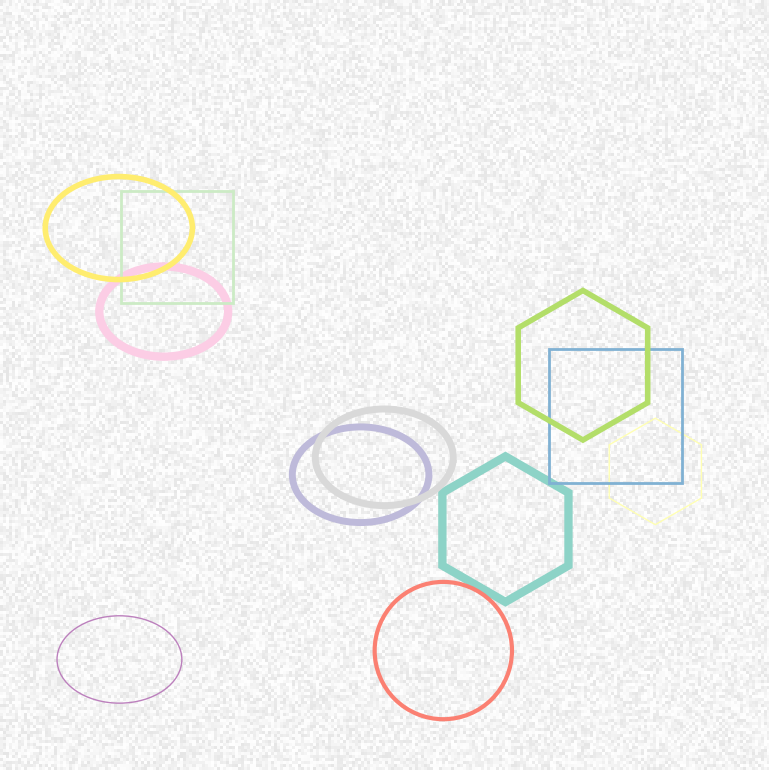[{"shape": "hexagon", "thickness": 3, "radius": 0.47, "center": [0.656, 0.313]}, {"shape": "hexagon", "thickness": 0.5, "radius": 0.35, "center": [0.851, 0.388]}, {"shape": "oval", "thickness": 2.5, "radius": 0.44, "center": [0.468, 0.383]}, {"shape": "circle", "thickness": 1.5, "radius": 0.45, "center": [0.576, 0.155]}, {"shape": "square", "thickness": 1, "radius": 0.43, "center": [0.8, 0.46]}, {"shape": "hexagon", "thickness": 2, "radius": 0.49, "center": [0.757, 0.526]}, {"shape": "oval", "thickness": 3, "radius": 0.42, "center": [0.213, 0.595]}, {"shape": "oval", "thickness": 2.5, "radius": 0.45, "center": [0.499, 0.406]}, {"shape": "oval", "thickness": 0.5, "radius": 0.41, "center": [0.155, 0.144]}, {"shape": "square", "thickness": 1, "radius": 0.36, "center": [0.23, 0.679]}, {"shape": "oval", "thickness": 2, "radius": 0.48, "center": [0.154, 0.704]}]